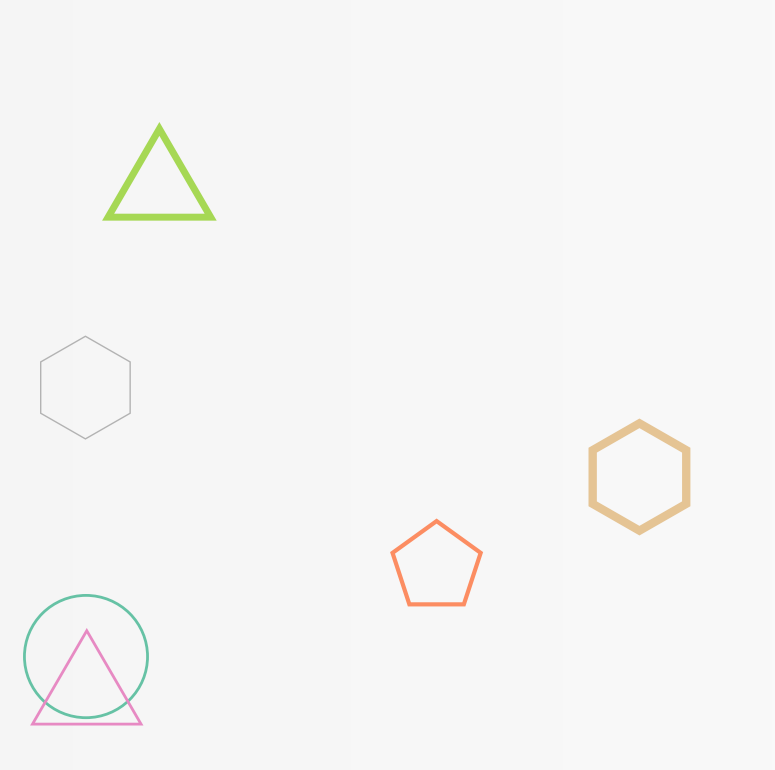[{"shape": "circle", "thickness": 1, "radius": 0.4, "center": [0.111, 0.147]}, {"shape": "pentagon", "thickness": 1.5, "radius": 0.3, "center": [0.563, 0.263]}, {"shape": "triangle", "thickness": 1, "radius": 0.4, "center": [0.112, 0.1]}, {"shape": "triangle", "thickness": 2.5, "radius": 0.38, "center": [0.206, 0.756]}, {"shape": "hexagon", "thickness": 3, "radius": 0.35, "center": [0.825, 0.381]}, {"shape": "hexagon", "thickness": 0.5, "radius": 0.33, "center": [0.11, 0.497]}]